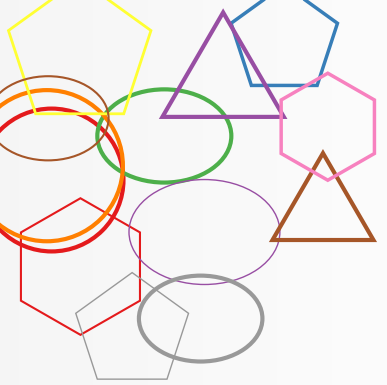[{"shape": "circle", "thickness": 3, "radius": 0.93, "center": [0.133, 0.532]}, {"shape": "hexagon", "thickness": 1.5, "radius": 0.89, "center": [0.208, 0.308]}, {"shape": "pentagon", "thickness": 2.5, "radius": 0.72, "center": [0.734, 0.895]}, {"shape": "oval", "thickness": 3, "radius": 0.86, "center": [0.424, 0.647]}, {"shape": "triangle", "thickness": 3, "radius": 0.9, "center": [0.576, 0.787]}, {"shape": "oval", "thickness": 1, "radius": 0.97, "center": [0.528, 0.397]}, {"shape": "circle", "thickness": 3, "radius": 0.98, "center": [0.121, 0.57]}, {"shape": "pentagon", "thickness": 2, "radius": 0.97, "center": [0.206, 0.861]}, {"shape": "oval", "thickness": 1.5, "radius": 0.78, "center": [0.124, 0.693]}, {"shape": "triangle", "thickness": 3, "radius": 0.75, "center": [0.833, 0.452]}, {"shape": "hexagon", "thickness": 2.5, "radius": 0.69, "center": [0.846, 0.671]}, {"shape": "pentagon", "thickness": 1, "radius": 0.76, "center": [0.341, 0.139]}, {"shape": "oval", "thickness": 3, "radius": 0.8, "center": [0.518, 0.173]}]